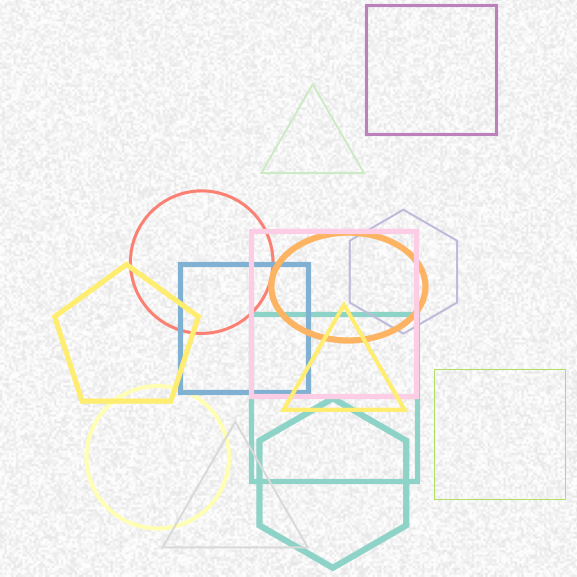[{"shape": "hexagon", "thickness": 3, "radius": 0.73, "center": [0.576, 0.163]}, {"shape": "square", "thickness": 2.5, "radius": 0.72, "center": [0.578, 0.311]}, {"shape": "circle", "thickness": 2, "radius": 0.62, "center": [0.273, 0.207]}, {"shape": "hexagon", "thickness": 1, "radius": 0.54, "center": [0.699, 0.529]}, {"shape": "circle", "thickness": 1.5, "radius": 0.62, "center": [0.349, 0.545]}, {"shape": "square", "thickness": 2.5, "radius": 0.56, "center": [0.423, 0.431]}, {"shape": "oval", "thickness": 3, "radius": 0.67, "center": [0.603, 0.503]}, {"shape": "square", "thickness": 0.5, "radius": 0.56, "center": [0.865, 0.248]}, {"shape": "square", "thickness": 2.5, "radius": 0.71, "center": [0.578, 0.456]}, {"shape": "triangle", "thickness": 1, "radius": 0.73, "center": [0.407, 0.124]}, {"shape": "square", "thickness": 1.5, "radius": 0.56, "center": [0.746, 0.879]}, {"shape": "triangle", "thickness": 1, "radius": 0.51, "center": [0.541, 0.751]}, {"shape": "pentagon", "thickness": 2.5, "radius": 0.65, "center": [0.219, 0.41]}, {"shape": "triangle", "thickness": 2, "radius": 0.61, "center": [0.596, 0.35]}]